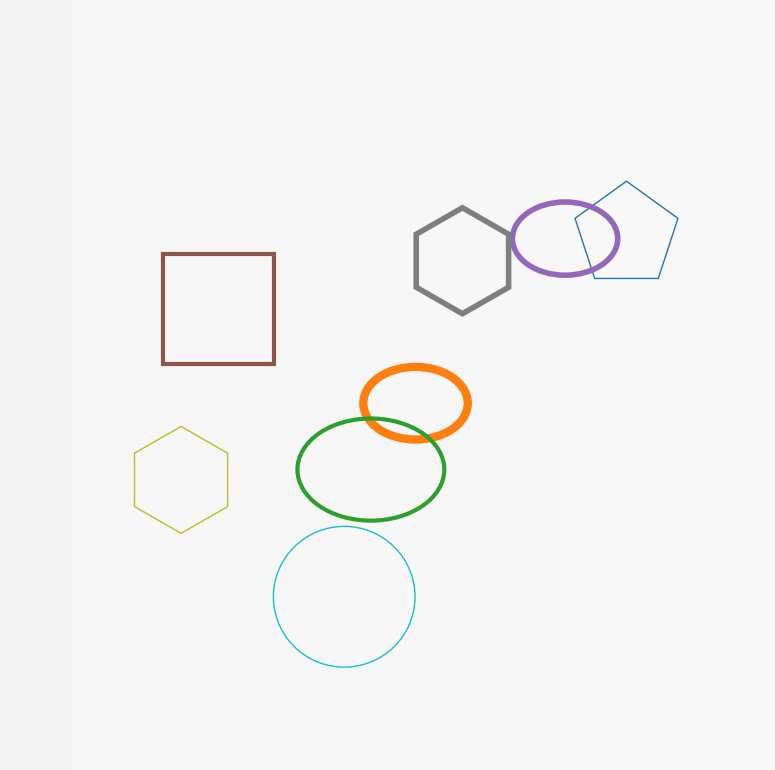[{"shape": "pentagon", "thickness": 0.5, "radius": 0.35, "center": [0.808, 0.695]}, {"shape": "oval", "thickness": 3, "radius": 0.34, "center": [0.536, 0.476]}, {"shape": "oval", "thickness": 1.5, "radius": 0.47, "center": [0.479, 0.39]}, {"shape": "oval", "thickness": 2, "radius": 0.34, "center": [0.729, 0.69]}, {"shape": "square", "thickness": 1.5, "radius": 0.36, "center": [0.282, 0.599]}, {"shape": "hexagon", "thickness": 2, "radius": 0.34, "center": [0.597, 0.661]}, {"shape": "hexagon", "thickness": 0.5, "radius": 0.35, "center": [0.234, 0.377]}, {"shape": "circle", "thickness": 0.5, "radius": 0.46, "center": [0.444, 0.225]}]